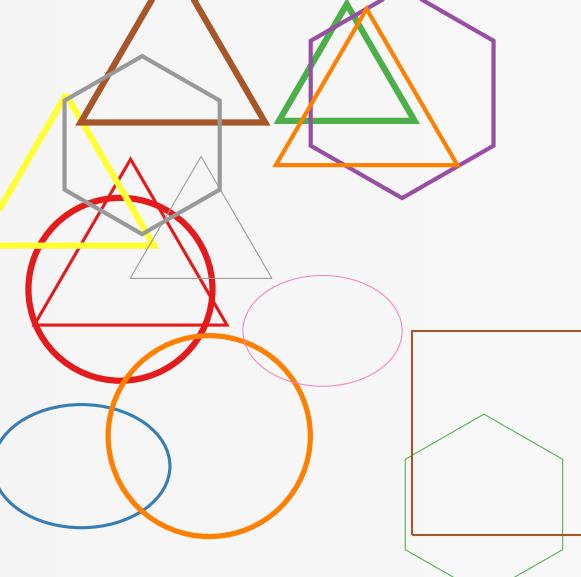[{"shape": "circle", "thickness": 3, "radius": 0.79, "center": [0.207, 0.498]}, {"shape": "triangle", "thickness": 1.5, "radius": 0.96, "center": [0.225, 0.532]}, {"shape": "oval", "thickness": 1.5, "radius": 0.76, "center": [0.14, 0.192]}, {"shape": "hexagon", "thickness": 0.5, "radius": 0.78, "center": [0.833, 0.126]}, {"shape": "triangle", "thickness": 3, "radius": 0.67, "center": [0.597, 0.857]}, {"shape": "hexagon", "thickness": 2, "radius": 0.91, "center": [0.692, 0.838]}, {"shape": "circle", "thickness": 2.5, "radius": 0.87, "center": [0.36, 0.244]}, {"shape": "triangle", "thickness": 2, "radius": 0.9, "center": [0.631, 0.803]}, {"shape": "triangle", "thickness": 3, "radius": 0.87, "center": [0.114, 0.661]}, {"shape": "triangle", "thickness": 3, "radius": 0.92, "center": [0.297, 0.879]}, {"shape": "square", "thickness": 1, "radius": 0.88, "center": [0.885, 0.25]}, {"shape": "oval", "thickness": 0.5, "radius": 0.68, "center": [0.555, 0.426]}, {"shape": "hexagon", "thickness": 2, "radius": 0.77, "center": [0.245, 0.748]}, {"shape": "triangle", "thickness": 0.5, "radius": 0.7, "center": [0.346, 0.587]}]